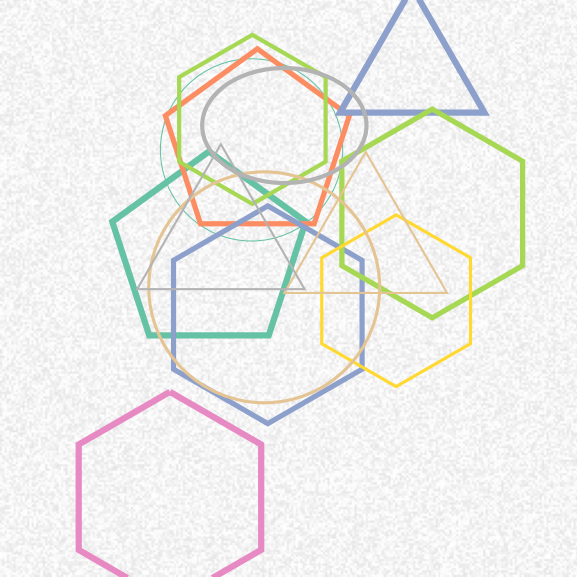[{"shape": "pentagon", "thickness": 3, "radius": 0.88, "center": [0.362, 0.561]}, {"shape": "circle", "thickness": 0.5, "radius": 0.79, "center": [0.436, 0.74]}, {"shape": "pentagon", "thickness": 2.5, "radius": 0.84, "center": [0.446, 0.747]}, {"shape": "hexagon", "thickness": 2.5, "radius": 0.94, "center": [0.464, 0.454]}, {"shape": "triangle", "thickness": 3, "radius": 0.72, "center": [0.714, 0.876]}, {"shape": "hexagon", "thickness": 3, "radius": 0.91, "center": [0.294, 0.138]}, {"shape": "hexagon", "thickness": 2, "radius": 0.73, "center": [0.437, 0.792]}, {"shape": "hexagon", "thickness": 2.5, "radius": 0.9, "center": [0.748, 0.63]}, {"shape": "hexagon", "thickness": 1.5, "radius": 0.74, "center": [0.686, 0.478]}, {"shape": "circle", "thickness": 1.5, "radius": 1.0, "center": [0.458, 0.502]}, {"shape": "triangle", "thickness": 1, "radius": 0.81, "center": [0.633, 0.573]}, {"shape": "oval", "thickness": 2, "radius": 0.71, "center": [0.492, 0.782]}, {"shape": "triangle", "thickness": 1, "radius": 0.84, "center": [0.382, 0.582]}]